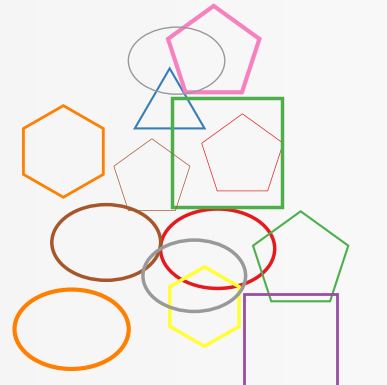[{"shape": "oval", "thickness": 2.5, "radius": 0.74, "center": [0.562, 0.354]}, {"shape": "pentagon", "thickness": 0.5, "radius": 0.55, "center": [0.626, 0.594]}, {"shape": "triangle", "thickness": 1.5, "radius": 0.52, "center": [0.438, 0.718]}, {"shape": "square", "thickness": 2.5, "radius": 0.71, "center": [0.585, 0.604]}, {"shape": "pentagon", "thickness": 1.5, "radius": 0.65, "center": [0.776, 0.322]}, {"shape": "square", "thickness": 2, "radius": 0.6, "center": [0.749, 0.116]}, {"shape": "hexagon", "thickness": 2, "radius": 0.59, "center": [0.164, 0.607]}, {"shape": "oval", "thickness": 3, "radius": 0.74, "center": [0.185, 0.145]}, {"shape": "hexagon", "thickness": 2.5, "radius": 0.52, "center": [0.528, 0.204]}, {"shape": "pentagon", "thickness": 0.5, "radius": 0.52, "center": [0.392, 0.536]}, {"shape": "oval", "thickness": 2.5, "radius": 0.7, "center": [0.274, 0.37]}, {"shape": "pentagon", "thickness": 3, "radius": 0.62, "center": [0.552, 0.861]}, {"shape": "oval", "thickness": 2.5, "radius": 0.66, "center": [0.501, 0.284]}, {"shape": "oval", "thickness": 1, "radius": 0.62, "center": [0.456, 0.842]}]